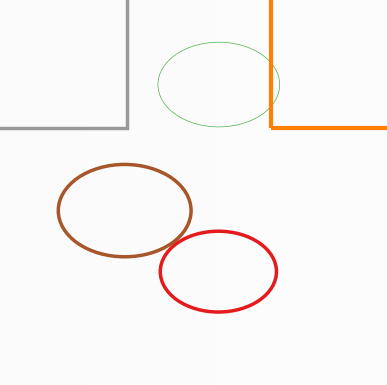[{"shape": "oval", "thickness": 2.5, "radius": 0.75, "center": [0.564, 0.295]}, {"shape": "oval", "thickness": 0.5, "radius": 0.79, "center": [0.565, 0.78]}, {"shape": "square", "thickness": 3, "radius": 0.93, "center": [0.883, 0.852]}, {"shape": "oval", "thickness": 2.5, "radius": 0.86, "center": [0.322, 0.453]}, {"shape": "square", "thickness": 2.5, "radius": 0.96, "center": [0.137, 0.861]}]